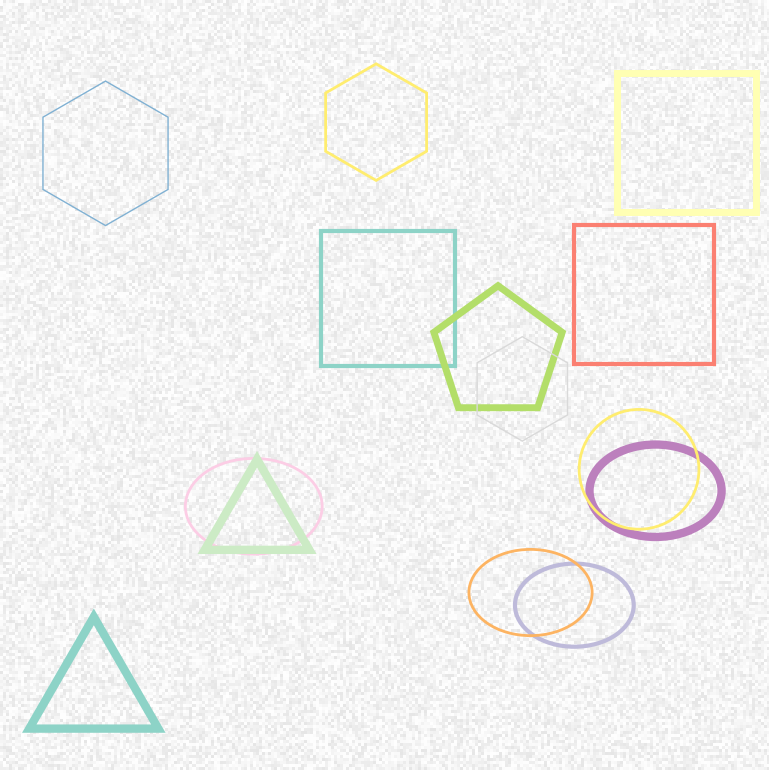[{"shape": "square", "thickness": 1.5, "radius": 0.44, "center": [0.504, 0.613]}, {"shape": "triangle", "thickness": 3, "radius": 0.48, "center": [0.122, 0.102]}, {"shape": "square", "thickness": 2.5, "radius": 0.45, "center": [0.892, 0.815]}, {"shape": "oval", "thickness": 1.5, "radius": 0.39, "center": [0.746, 0.214]}, {"shape": "square", "thickness": 1.5, "radius": 0.45, "center": [0.836, 0.618]}, {"shape": "hexagon", "thickness": 0.5, "radius": 0.47, "center": [0.137, 0.801]}, {"shape": "oval", "thickness": 1, "radius": 0.4, "center": [0.689, 0.23]}, {"shape": "pentagon", "thickness": 2.5, "radius": 0.44, "center": [0.647, 0.541]}, {"shape": "oval", "thickness": 1, "radius": 0.44, "center": [0.33, 0.342]}, {"shape": "hexagon", "thickness": 0.5, "radius": 0.34, "center": [0.678, 0.495]}, {"shape": "oval", "thickness": 3, "radius": 0.43, "center": [0.851, 0.363]}, {"shape": "triangle", "thickness": 3, "radius": 0.39, "center": [0.334, 0.325]}, {"shape": "circle", "thickness": 1, "radius": 0.39, "center": [0.83, 0.39]}, {"shape": "hexagon", "thickness": 1, "radius": 0.38, "center": [0.488, 0.841]}]